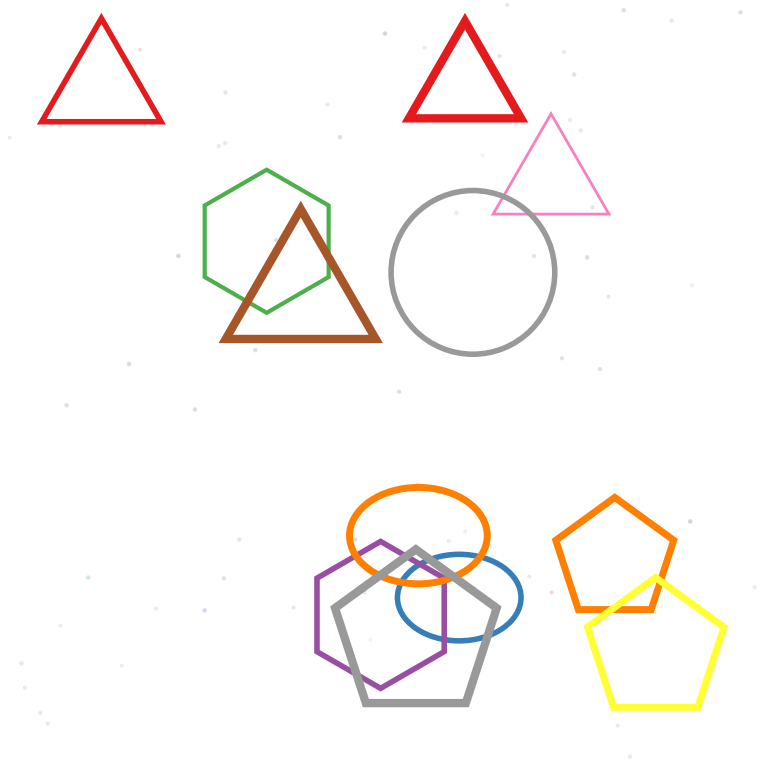[{"shape": "triangle", "thickness": 2, "radius": 0.45, "center": [0.132, 0.887]}, {"shape": "triangle", "thickness": 3, "radius": 0.42, "center": [0.604, 0.888]}, {"shape": "oval", "thickness": 2, "radius": 0.4, "center": [0.596, 0.224]}, {"shape": "hexagon", "thickness": 1.5, "radius": 0.46, "center": [0.346, 0.687]}, {"shape": "hexagon", "thickness": 2, "radius": 0.48, "center": [0.494, 0.201]}, {"shape": "oval", "thickness": 2.5, "radius": 0.45, "center": [0.543, 0.304]}, {"shape": "pentagon", "thickness": 2.5, "radius": 0.4, "center": [0.798, 0.273]}, {"shape": "pentagon", "thickness": 2.5, "radius": 0.47, "center": [0.852, 0.157]}, {"shape": "triangle", "thickness": 3, "radius": 0.56, "center": [0.391, 0.616]}, {"shape": "triangle", "thickness": 1, "radius": 0.43, "center": [0.716, 0.765]}, {"shape": "pentagon", "thickness": 3, "radius": 0.55, "center": [0.54, 0.176]}, {"shape": "circle", "thickness": 2, "radius": 0.53, "center": [0.614, 0.646]}]